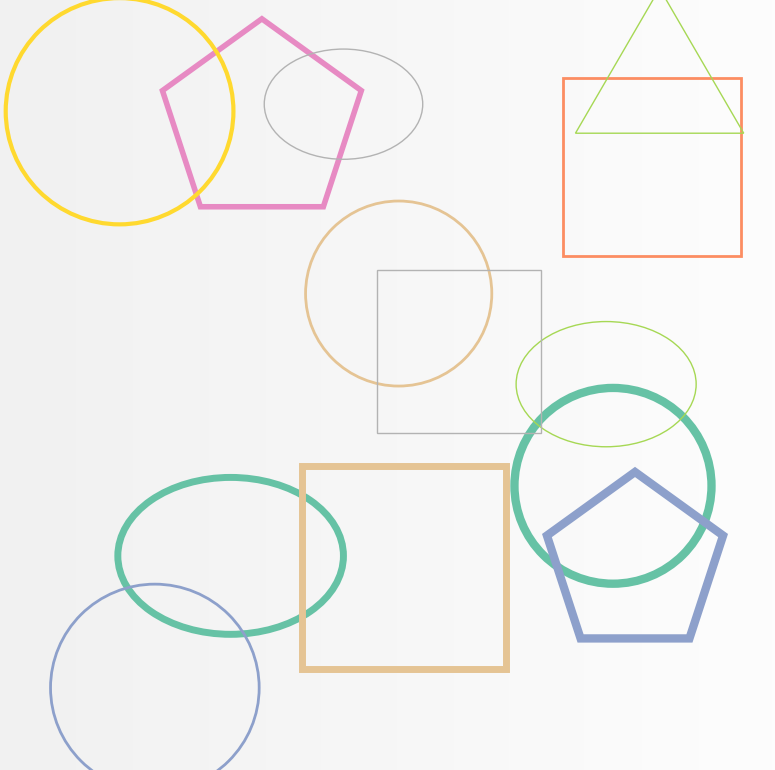[{"shape": "oval", "thickness": 2.5, "radius": 0.73, "center": [0.298, 0.278]}, {"shape": "circle", "thickness": 3, "radius": 0.64, "center": [0.791, 0.369]}, {"shape": "square", "thickness": 1, "radius": 0.58, "center": [0.841, 0.783]}, {"shape": "pentagon", "thickness": 3, "radius": 0.6, "center": [0.819, 0.268]}, {"shape": "circle", "thickness": 1, "radius": 0.67, "center": [0.2, 0.107]}, {"shape": "pentagon", "thickness": 2, "radius": 0.67, "center": [0.338, 0.841]}, {"shape": "oval", "thickness": 0.5, "radius": 0.58, "center": [0.782, 0.501]}, {"shape": "triangle", "thickness": 0.5, "radius": 0.63, "center": [0.851, 0.89]}, {"shape": "circle", "thickness": 1.5, "radius": 0.73, "center": [0.154, 0.856]}, {"shape": "square", "thickness": 2.5, "radius": 0.66, "center": [0.522, 0.263]}, {"shape": "circle", "thickness": 1, "radius": 0.6, "center": [0.514, 0.619]}, {"shape": "oval", "thickness": 0.5, "radius": 0.51, "center": [0.443, 0.865]}, {"shape": "square", "thickness": 0.5, "radius": 0.53, "center": [0.592, 0.544]}]